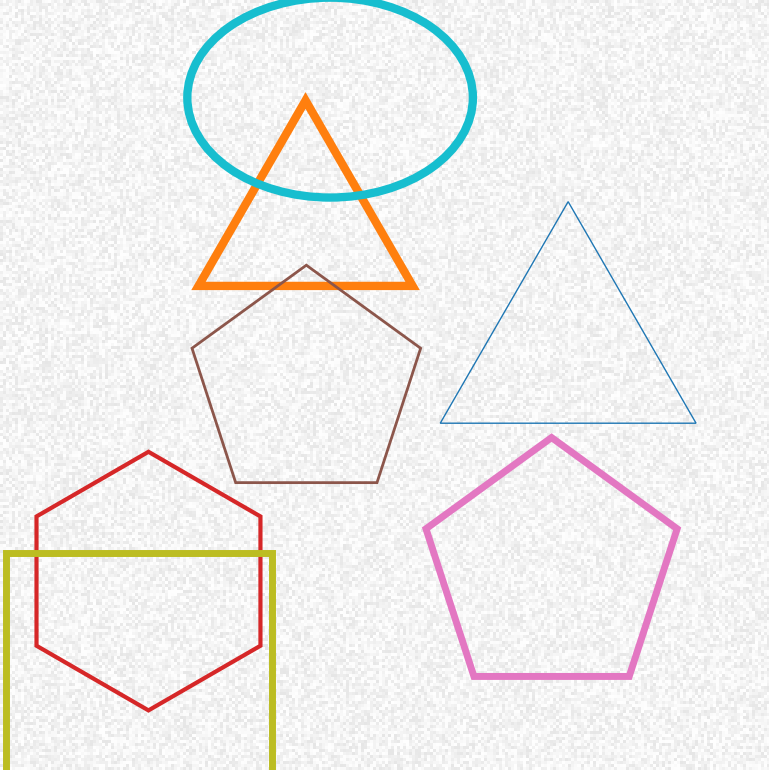[{"shape": "triangle", "thickness": 0.5, "radius": 0.96, "center": [0.738, 0.546]}, {"shape": "triangle", "thickness": 3, "radius": 0.8, "center": [0.397, 0.709]}, {"shape": "hexagon", "thickness": 1.5, "radius": 0.84, "center": [0.193, 0.245]}, {"shape": "pentagon", "thickness": 1, "radius": 0.78, "center": [0.398, 0.499]}, {"shape": "pentagon", "thickness": 2.5, "radius": 0.86, "center": [0.716, 0.26]}, {"shape": "square", "thickness": 2.5, "radius": 0.86, "center": [0.181, 0.109]}, {"shape": "oval", "thickness": 3, "radius": 0.93, "center": [0.429, 0.873]}]